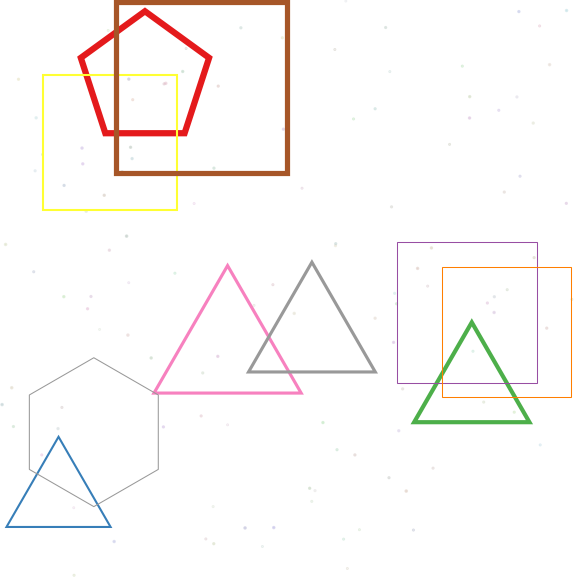[{"shape": "pentagon", "thickness": 3, "radius": 0.58, "center": [0.251, 0.863]}, {"shape": "triangle", "thickness": 1, "radius": 0.52, "center": [0.101, 0.139]}, {"shape": "triangle", "thickness": 2, "radius": 0.58, "center": [0.817, 0.326]}, {"shape": "square", "thickness": 0.5, "radius": 0.61, "center": [0.808, 0.458]}, {"shape": "square", "thickness": 0.5, "radius": 0.56, "center": [0.877, 0.424]}, {"shape": "square", "thickness": 1, "radius": 0.58, "center": [0.19, 0.752]}, {"shape": "square", "thickness": 2.5, "radius": 0.74, "center": [0.349, 0.848]}, {"shape": "triangle", "thickness": 1.5, "radius": 0.74, "center": [0.394, 0.392]}, {"shape": "triangle", "thickness": 1.5, "radius": 0.63, "center": [0.54, 0.418]}, {"shape": "hexagon", "thickness": 0.5, "radius": 0.64, "center": [0.162, 0.251]}]